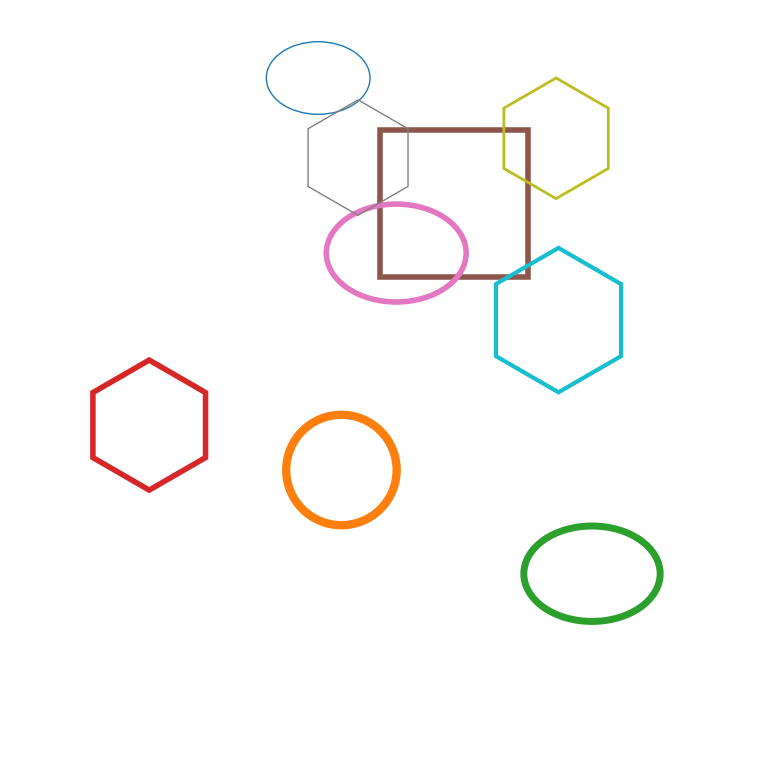[{"shape": "oval", "thickness": 0.5, "radius": 0.34, "center": [0.413, 0.899]}, {"shape": "circle", "thickness": 3, "radius": 0.36, "center": [0.443, 0.39]}, {"shape": "oval", "thickness": 2.5, "radius": 0.44, "center": [0.769, 0.255]}, {"shape": "hexagon", "thickness": 2, "radius": 0.42, "center": [0.194, 0.448]}, {"shape": "square", "thickness": 2, "radius": 0.48, "center": [0.59, 0.736]}, {"shape": "oval", "thickness": 2, "radius": 0.45, "center": [0.515, 0.671]}, {"shape": "hexagon", "thickness": 0.5, "radius": 0.37, "center": [0.465, 0.795]}, {"shape": "hexagon", "thickness": 1, "radius": 0.39, "center": [0.722, 0.82]}, {"shape": "hexagon", "thickness": 1.5, "radius": 0.47, "center": [0.725, 0.584]}]